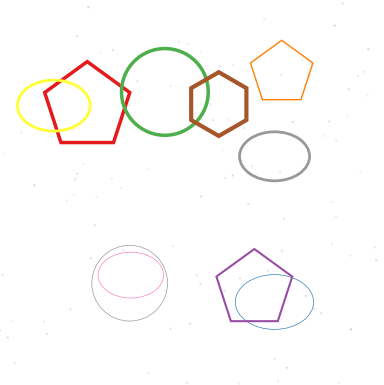[{"shape": "pentagon", "thickness": 2.5, "radius": 0.58, "center": [0.227, 0.724]}, {"shape": "oval", "thickness": 0.5, "radius": 0.51, "center": [0.713, 0.216]}, {"shape": "circle", "thickness": 2.5, "radius": 0.56, "center": [0.428, 0.761]}, {"shape": "pentagon", "thickness": 1.5, "radius": 0.52, "center": [0.661, 0.25]}, {"shape": "pentagon", "thickness": 1, "radius": 0.43, "center": [0.732, 0.81]}, {"shape": "oval", "thickness": 2, "radius": 0.47, "center": [0.14, 0.726]}, {"shape": "hexagon", "thickness": 3, "radius": 0.41, "center": [0.568, 0.73]}, {"shape": "oval", "thickness": 0.5, "radius": 0.43, "center": [0.34, 0.285]}, {"shape": "oval", "thickness": 2, "radius": 0.45, "center": [0.713, 0.594]}, {"shape": "circle", "thickness": 0.5, "radius": 0.49, "center": [0.337, 0.264]}]